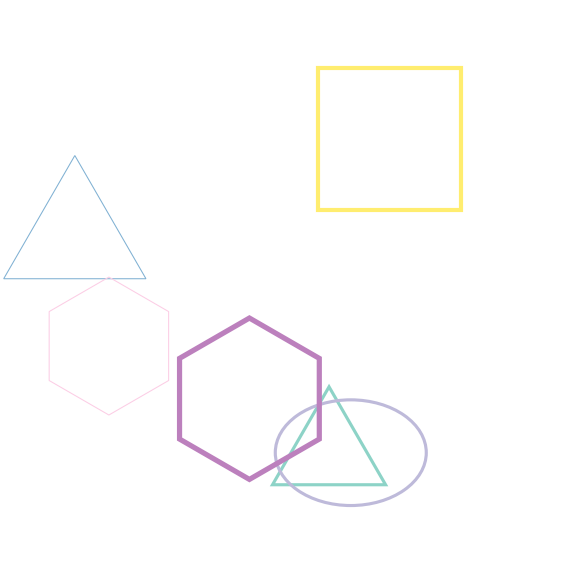[{"shape": "triangle", "thickness": 1.5, "radius": 0.57, "center": [0.57, 0.216]}, {"shape": "oval", "thickness": 1.5, "radius": 0.65, "center": [0.607, 0.215]}, {"shape": "triangle", "thickness": 0.5, "radius": 0.71, "center": [0.13, 0.588]}, {"shape": "hexagon", "thickness": 0.5, "radius": 0.6, "center": [0.189, 0.4]}, {"shape": "hexagon", "thickness": 2.5, "radius": 0.7, "center": [0.432, 0.309]}, {"shape": "square", "thickness": 2, "radius": 0.62, "center": [0.675, 0.759]}]